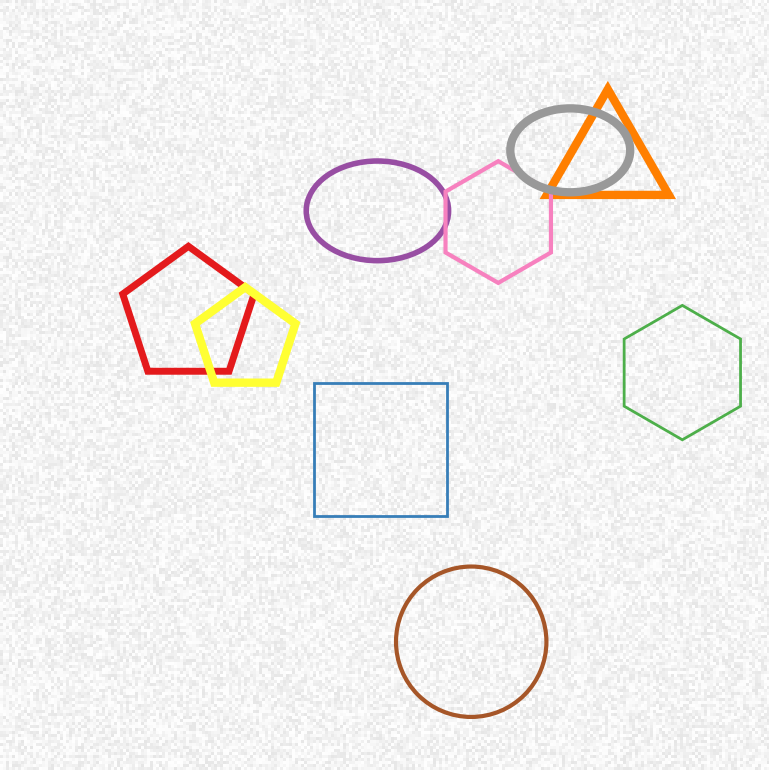[{"shape": "pentagon", "thickness": 2.5, "radius": 0.45, "center": [0.245, 0.59]}, {"shape": "square", "thickness": 1, "radius": 0.43, "center": [0.495, 0.417]}, {"shape": "hexagon", "thickness": 1, "radius": 0.44, "center": [0.886, 0.516]}, {"shape": "oval", "thickness": 2, "radius": 0.46, "center": [0.49, 0.726]}, {"shape": "triangle", "thickness": 3, "radius": 0.46, "center": [0.789, 0.793]}, {"shape": "pentagon", "thickness": 3, "radius": 0.34, "center": [0.318, 0.558]}, {"shape": "circle", "thickness": 1.5, "radius": 0.49, "center": [0.612, 0.167]}, {"shape": "hexagon", "thickness": 1.5, "radius": 0.4, "center": [0.647, 0.712]}, {"shape": "oval", "thickness": 3, "radius": 0.39, "center": [0.741, 0.805]}]